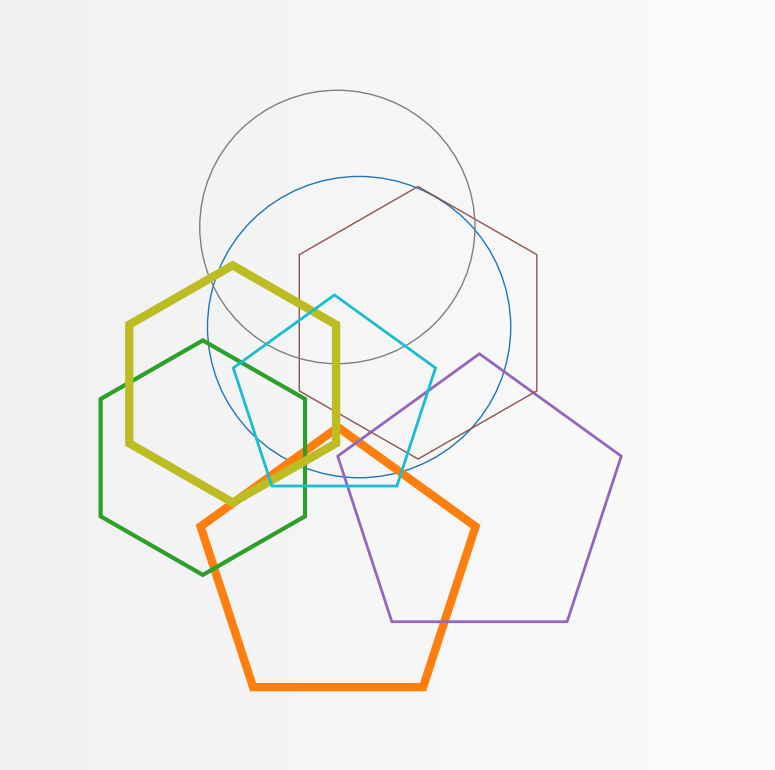[{"shape": "circle", "thickness": 0.5, "radius": 0.98, "center": [0.463, 0.575]}, {"shape": "pentagon", "thickness": 3, "radius": 0.93, "center": [0.436, 0.259]}, {"shape": "hexagon", "thickness": 1.5, "radius": 0.76, "center": [0.262, 0.406]}, {"shape": "pentagon", "thickness": 1, "radius": 0.96, "center": [0.619, 0.348]}, {"shape": "hexagon", "thickness": 0.5, "radius": 0.88, "center": [0.539, 0.581]}, {"shape": "circle", "thickness": 0.5, "radius": 0.89, "center": [0.435, 0.705]}, {"shape": "hexagon", "thickness": 3, "radius": 0.77, "center": [0.3, 0.501]}, {"shape": "pentagon", "thickness": 1, "radius": 0.69, "center": [0.432, 0.48]}]